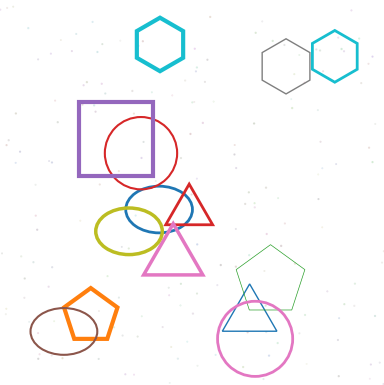[{"shape": "triangle", "thickness": 1, "radius": 0.41, "center": [0.648, 0.181]}, {"shape": "oval", "thickness": 2, "radius": 0.43, "center": [0.413, 0.456]}, {"shape": "pentagon", "thickness": 3, "radius": 0.36, "center": [0.236, 0.179]}, {"shape": "pentagon", "thickness": 0.5, "radius": 0.47, "center": [0.703, 0.271]}, {"shape": "triangle", "thickness": 2, "radius": 0.35, "center": [0.491, 0.451]}, {"shape": "circle", "thickness": 1.5, "radius": 0.47, "center": [0.366, 0.602]}, {"shape": "square", "thickness": 3, "radius": 0.48, "center": [0.3, 0.639]}, {"shape": "oval", "thickness": 1.5, "radius": 0.43, "center": [0.166, 0.139]}, {"shape": "triangle", "thickness": 2.5, "radius": 0.44, "center": [0.45, 0.33]}, {"shape": "circle", "thickness": 2, "radius": 0.49, "center": [0.663, 0.12]}, {"shape": "hexagon", "thickness": 1, "radius": 0.36, "center": [0.743, 0.828]}, {"shape": "oval", "thickness": 2.5, "radius": 0.43, "center": [0.335, 0.399]}, {"shape": "hexagon", "thickness": 2, "radius": 0.34, "center": [0.87, 0.854]}, {"shape": "hexagon", "thickness": 3, "radius": 0.35, "center": [0.416, 0.885]}]